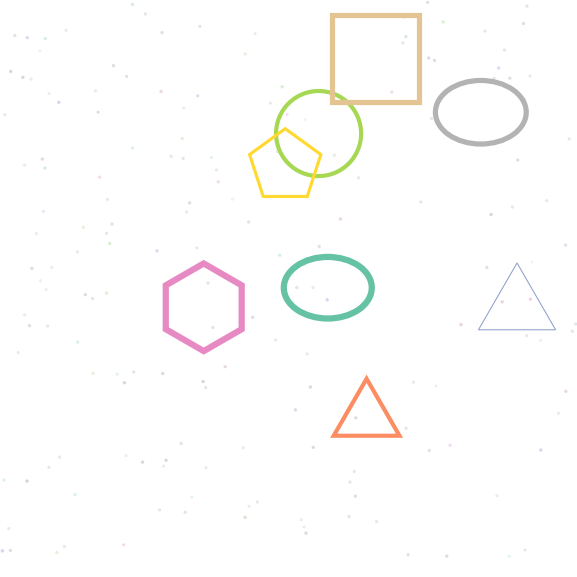[{"shape": "oval", "thickness": 3, "radius": 0.38, "center": [0.568, 0.501]}, {"shape": "triangle", "thickness": 2, "radius": 0.33, "center": [0.635, 0.278]}, {"shape": "triangle", "thickness": 0.5, "radius": 0.39, "center": [0.895, 0.467]}, {"shape": "hexagon", "thickness": 3, "radius": 0.38, "center": [0.353, 0.467]}, {"shape": "circle", "thickness": 2, "radius": 0.37, "center": [0.552, 0.768]}, {"shape": "pentagon", "thickness": 1.5, "radius": 0.32, "center": [0.494, 0.711]}, {"shape": "square", "thickness": 2.5, "radius": 0.38, "center": [0.65, 0.898]}, {"shape": "oval", "thickness": 2.5, "radius": 0.39, "center": [0.833, 0.805]}]